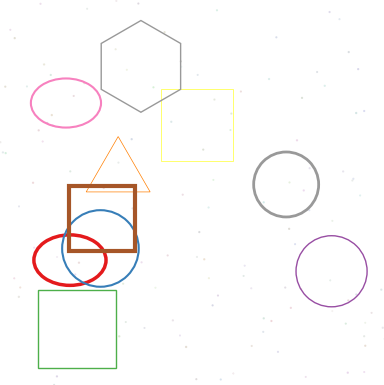[{"shape": "oval", "thickness": 2.5, "radius": 0.47, "center": [0.182, 0.324]}, {"shape": "circle", "thickness": 1.5, "radius": 0.5, "center": [0.261, 0.355]}, {"shape": "square", "thickness": 1, "radius": 0.51, "center": [0.2, 0.146]}, {"shape": "circle", "thickness": 1, "radius": 0.46, "center": [0.861, 0.295]}, {"shape": "triangle", "thickness": 0.5, "radius": 0.48, "center": [0.307, 0.549]}, {"shape": "square", "thickness": 0.5, "radius": 0.47, "center": [0.512, 0.675]}, {"shape": "square", "thickness": 3, "radius": 0.43, "center": [0.265, 0.433]}, {"shape": "oval", "thickness": 1.5, "radius": 0.46, "center": [0.171, 0.732]}, {"shape": "hexagon", "thickness": 1, "radius": 0.6, "center": [0.366, 0.828]}, {"shape": "circle", "thickness": 2, "radius": 0.42, "center": [0.743, 0.521]}]